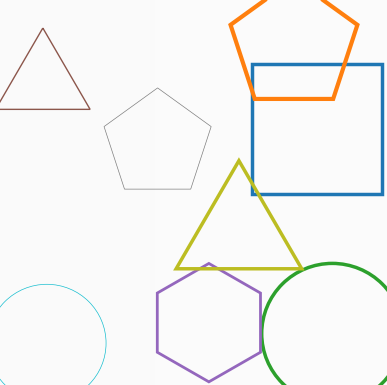[{"shape": "square", "thickness": 2.5, "radius": 0.84, "center": [0.817, 0.665]}, {"shape": "pentagon", "thickness": 3, "radius": 0.86, "center": [0.759, 0.882]}, {"shape": "circle", "thickness": 2.5, "radius": 0.91, "center": [0.858, 0.134]}, {"shape": "hexagon", "thickness": 2, "radius": 0.77, "center": [0.539, 0.162]}, {"shape": "triangle", "thickness": 1, "radius": 0.7, "center": [0.111, 0.786]}, {"shape": "pentagon", "thickness": 0.5, "radius": 0.73, "center": [0.407, 0.626]}, {"shape": "triangle", "thickness": 2.5, "radius": 0.94, "center": [0.617, 0.395]}, {"shape": "circle", "thickness": 0.5, "radius": 0.76, "center": [0.121, 0.109]}]